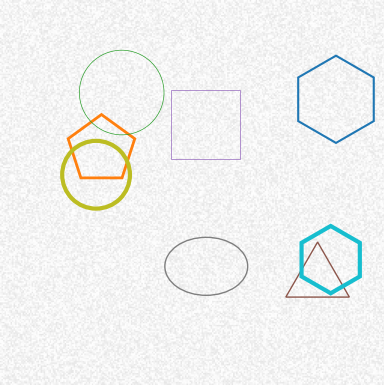[{"shape": "hexagon", "thickness": 1.5, "radius": 0.57, "center": [0.873, 0.742]}, {"shape": "pentagon", "thickness": 2, "radius": 0.45, "center": [0.264, 0.612]}, {"shape": "circle", "thickness": 0.5, "radius": 0.55, "center": [0.316, 0.76]}, {"shape": "square", "thickness": 0.5, "radius": 0.45, "center": [0.534, 0.676]}, {"shape": "triangle", "thickness": 1, "radius": 0.48, "center": [0.825, 0.276]}, {"shape": "oval", "thickness": 1, "radius": 0.54, "center": [0.536, 0.308]}, {"shape": "circle", "thickness": 3, "radius": 0.44, "center": [0.25, 0.546]}, {"shape": "hexagon", "thickness": 3, "radius": 0.44, "center": [0.859, 0.326]}]